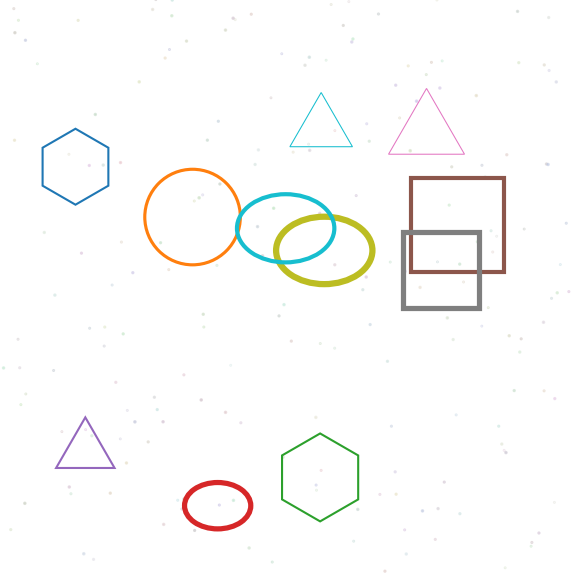[{"shape": "hexagon", "thickness": 1, "radius": 0.33, "center": [0.131, 0.71]}, {"shape": "circle", "thickness": 1.5, "radius": 0.41, "center": [0.333, 0.623]}, {"shape": "hexagon", "thickness": 1, "radius": 0.38, "center": [0.554, 0.172]}, {"shape": "oval", "thickness": 2.5, "radius": 0.29, "center": [0.377, 0.123]}, {"shape": "triangle", "thickness": 1, "radius": 0.29, "center": [0.148, 0.218]}, {"shape": "square", "thickness": 2, "radius": 0.4, "center": [0.793, 0.609]}, {"shape": "triangle", "thickness": 0.5, "radius": 0.38, "center": [0.739, 0.77]}, {"shape": "square", "thickness": 2.5, "radius": 0.33, "center": [0.764, 0.532]}, {"shape": "oval", "thickness": 3, "radius": 0.42, "center": [0.561, 0.566]}, {"shape": "oval", "thickness": 2, "radius": 0.42, "center": [0.495, 0.604]}, {"shape": "triangle", "thickness": 0.5, "radius": 0.31, "center": [0.556, 0.776]}]